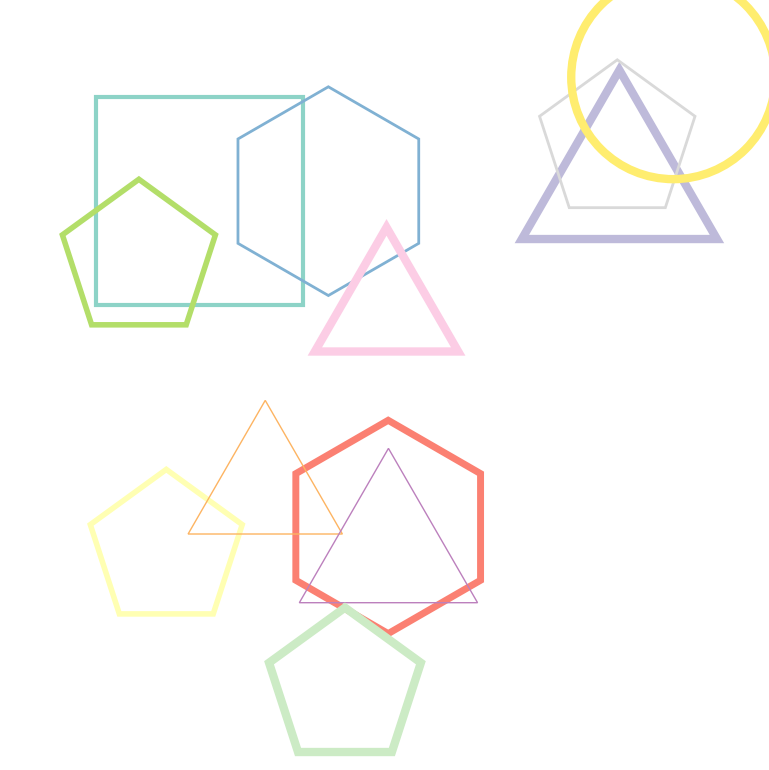[{"shape": "square", "thickness": 1.5, "radius": 0.67, "center": [0.259, 0.739]}, {"shape": "pentagon", "thickness": 2, "radius": 0.52, "center": [0.216, 0.287]}, {"shape": "triangle", "thickness": 3, "radius": 0.73, "center": [0.804, 0.763]}, {"shape": "hexagon", "thickness": 2.5, "radius": 0.69, "center": [0.504, 0.316]}, {"shape": "hexagon", "thickness": 1, "radius": 0.68, "center": [0.426, 0.752]}, {"shape": "triangle", "thickness": 0.5, "radius": 0.58, "center": [0.344, 0.364]}, {"shape": "pentagon", "thickness": 2, "radius": 0.52, "center": [0.18, 0.663]}, {"shape": "triangle", "thickness": 3, "radius": 0.54, "center": [0.502, 0.597]}, {"shape": "pentagon", "thickness": 1, "radius": 0.53, "center": [0.802, 0.816]}, {"shape": "triangle", "thickness": 0.5, "radius": 0.67, "center": [0.504, 0.284]}, {"shape": "pentagon", "thickness": 3, "radius": 0.52, "center": [0.448, 0.107]}, {"shape": "circle", "thickness": 3, "radius": 0.66, "center": [0.874, 0.9]}]